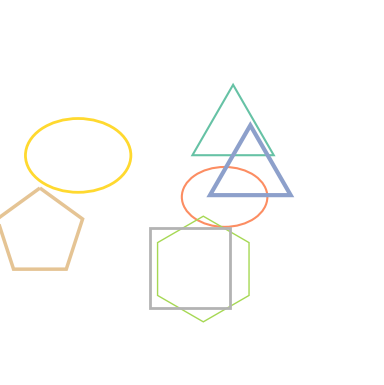[{"shape": "triangle", "thickness": 1.5, "radius": 0.61, "center": [0.605, 0.658]}, {"shape": "oval", "thickness": 1.5, "radius": 0.56, "center": [0.583, 0.489]}, {"shape": "triangle", "thickness": 3, "radius": 0.6, "center": [0.65, 0.554]}, {"shape": "hexagon", "thickness": 1, "radius": 0.69, "center": [0.528, 0.301]}, {"shape": "oval", "thickness": 2, "radius": 0.68, "center": [0.203, 0.596]}, {"shape": "pentagon", "thickness": 2.5, "radius": 0.58, "center": [0.104, 0.395]}, {"shape": "square", "thickness": 2, "radius": 0.52, "center": [0.494, 0.304]}]